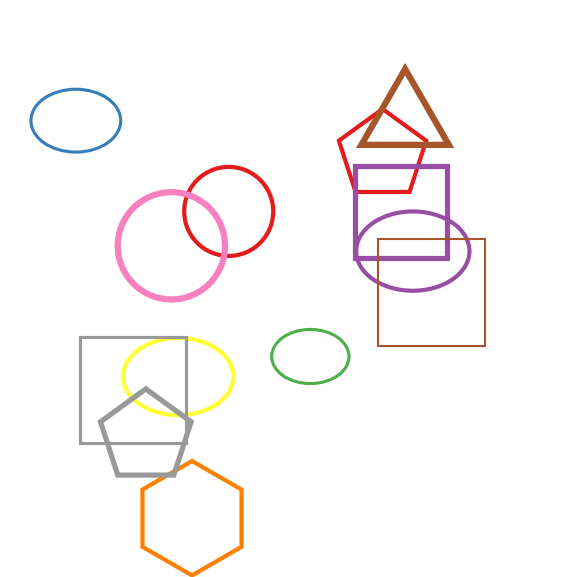[{"shape": "pentagon", "thickness": 2, "radius": 0.4, "center": [0.662, 0.731]}, {"shape": "circle", "thickness": 2, "radius": 0.39, "center": [0.396, 0.633]}, {"shape": "oval", "thickness": 1.5, "radius": 0.39, "center": [0.131, 0.79]}, {"shape": "oval", "thickness": 1.5, "radius": 0.33, "center": [0.537, 0.382]}, {"shape": "square", "thickness": 2.5, "radius": 0.4, "center": [0.694, 0.632]}, {"shape": "oval", "thickness": 2, "radius": 0.49, "center": [0.715, 0.564]}, {"shape": "hexagon", "thickness": 2, "radius": 0.5, "center": [0.333, 0.102]}, {"shape": "oval", "thickness": 2, "radius": 0.48, "center": [0.309, 0.347]}, {"shape": "square", "thickness": 1, "radius": 0.46, "center": [0.747, 0.492]}, {"shape": "triangle", "thickness": 3, "radius": 0.44, "center": [0.702, 0.792]}, {"shape": "circle", "thickness": 3, "radius": 0.46, "center": [0.297, 0.573]}, {"shape": "square", "thickness": 1.5, "radius": 0.46, "center": [0.23, 0.324]}, {"shape": "pentagon", "thickness": 2.5, "radius": 0.41, "center": [0.252, 0.243]}]